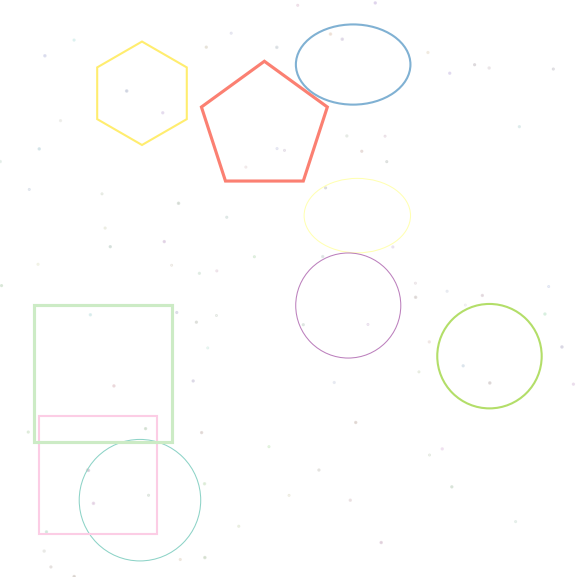[{"shape": "circle", "thickness": 0.5, "radius": 0.53, "center": [0.242, 0.133]}, {"shape": "oval", "thickness": 0.5, "radius": 0.46, "center": [0.619, 0.626]}, {"shape": "pentagon", "thickness": 1.5, "radius": 0.57, "center": [0.458, 0.778]}, {"shape": "oval", "thickness": 1, "radius": 0.5, "center": [0.612, 0.887]}, {"shape": "circle", "thickness": 1, "radius": 0.45, "center": [0.848, 0.382]}, {"shape": "square", "thickness": 1, "radius": 0.51, "center": [0.169, 0.176]}, {"shape": "circle", "thickness": 0.5, "radius": 0.45, "center": [0.603, 0.47]}, {"shape": "square", "thickness": 1.5, "radius": 0.6, "center": [0.178, 0.352]}, {"shape": "hexagon", "thickness": 1, "radius": 0.45, "center": [0.246, 0.838]}]